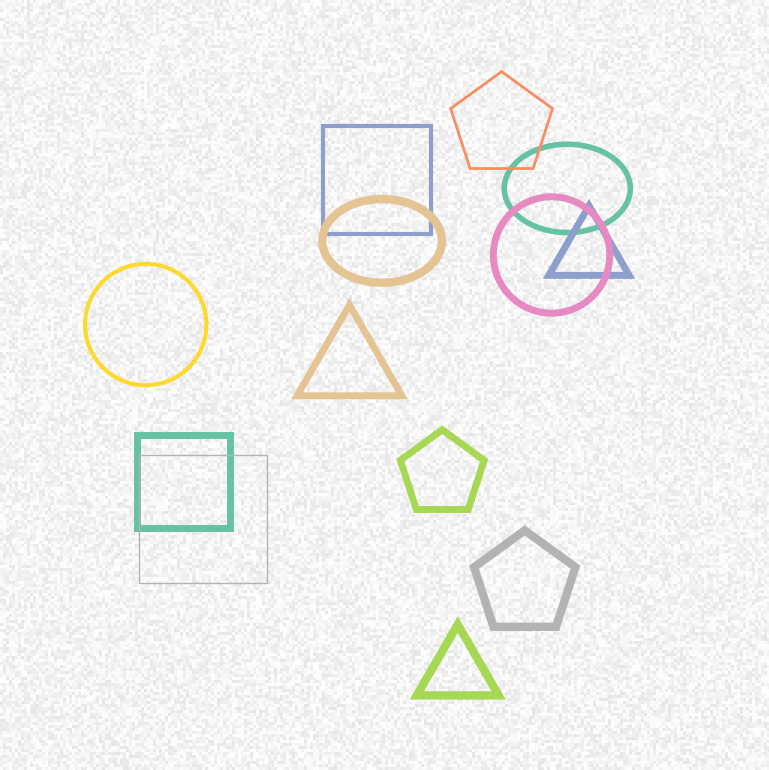[{"shape": "square", "thickness": 2.5, "radius": 0.3, "center": [0.238, 0.375]}, {"shape": "oval", "thickness": 2, "radius": 0.41, "center": [0.737, 0.755]}, {"shape": "pentagon", "thickness": 1, "radius": 0.35, "center": [0.651, 0.837]}, {"shape": "triangle", "thickness": 2.5, "radius": 0.3, "center": [0.765, 0.673]}, {"shape": "square", "thickness": 1.5, "radius": 0.35, "center": [0.49, 0.766]}, {"shape": "circle", "thickness": 2.5, "radius": 0.38, "center": [0.716, 0.669]}, {"shape": "triangle", "thickness": 3, "radius": 0.31, "center": [0.594, 0.128]}, {"shape": "pentagon", "thickness": 2.5, "radius": 0.29, "center": [0.574, 0.385]}, {"shape": "circle", "thickness": 1.5, "radius": 0.39, "center": [0.189, 0.578]}, {"shape": "triangle", "thickness": 2.5, "radius": 0.39, "center": [0.454, 0.525]}, {"shape": "oval", "thickness": 3, "radius": 0.39, "center": [0.496, 0.687]}, {"shape": "square", "thickness": 0.5, "radius": 0.42, "center": [0.264, 0.326]}, {"shape": "pentagon", "thickness": 3, "radius": 0.35, "center": [0.681, 0.242]}]